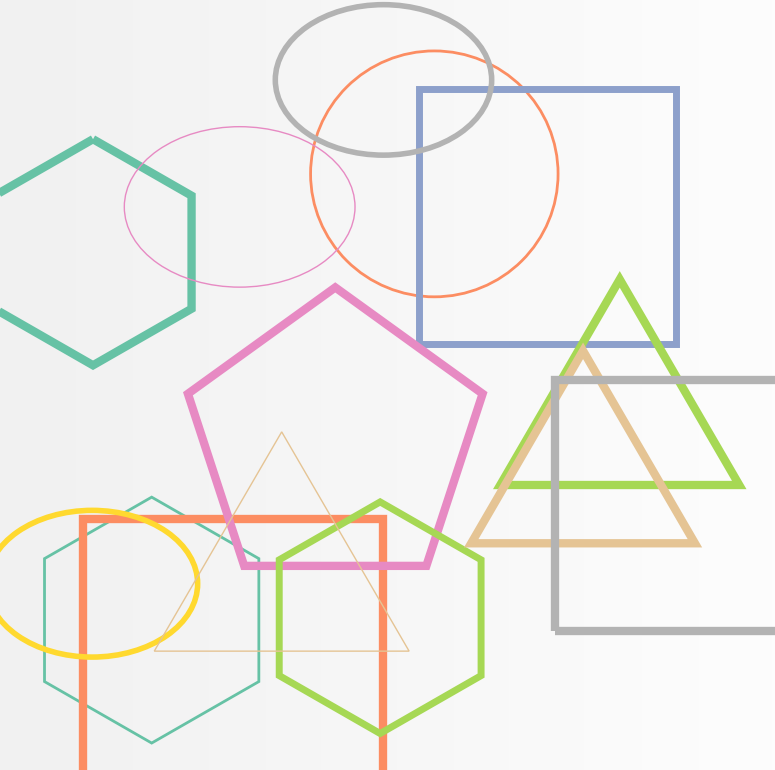[{"shape": "hexagon", "thickness": 3, "radius": 0.73, "center": [0.12, 0.672]}, {"shape": "hexagon", "thickness": 1, "radius": 0.8, "center": [0.196, 0.195]}, {"shape": "circle", "thickness": 1, "radius": 0.8, "center": [0.56, 0.774]}, {"shape": "square", "thickness": 3, "radius": 0.97, "center": [0.301, 0.132]}, {"shape": "square", "thickness": 2.5, "radius": 0.83, "center": [0.706, 0.719]}, {"shape": "oval", "thickness": 0.5, "radius": 0.74, "center": [0.309, 0.731]}, {"shape": "pentagon", "thickness": 3, "radius": 1.0, "center": [0.433, 0.427]}, {"shape": "triangle", "thickness": 3, "radius": 0.89, "center": [0.8, 0.459]}, {"shape": "hexagon", "thickness": 2.5, "radius": 0.75, "center": [0.491, 0.198]}, {"shape": "oval", "thickness": 2, "radius": 0.68, "center": [0.119, 0.242]}, {"shape": "triangle", "thickness": 0.5, "radius": 0.95, "center": [0.363, 0.249]}, {"shape": "triangle", "thickness": 3, "radius": 0.83, "center": [0.752, 0.378]}, {"shape": "oval", "thickness": 2, "radius": 0.7, "center": [0.495, 0.896]}, {"shape": "square", "thickness": 3, "radius": 0.81, "center": [0.88, 0.343]}]